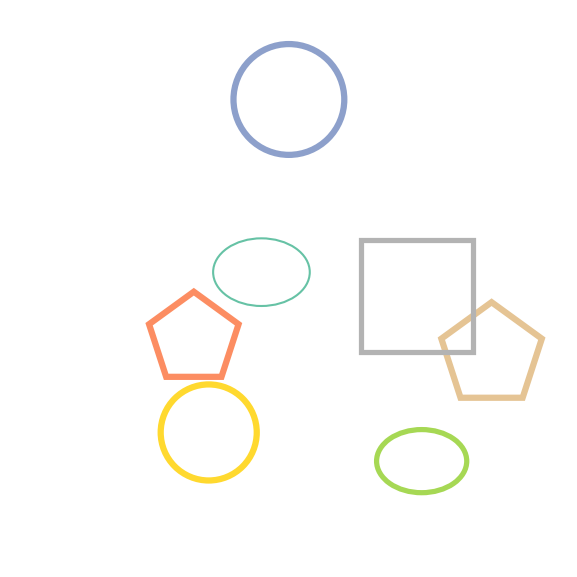[{"shape": "oval", "thickness": 1, "radius": 0.42, "center": [0.453, 0.528]}, {"shape": "pentagon", "thickness": 3, "radius": 0.41, "center": [0.336, 0.413]}, {"shape": "circle", "thickness": 3, "radius": 0.48, "center": [0.5, 0.827]}, {"shape": "oval", "thickness": 2.5, "radius": 0.39, "center": [0.73, 0.201]}, {"shape": "circle", "thickness": 3, "radius": 0.42, "center": [0.361, 0.25]}, {"shape": "pentagon", "thickness": 3, "radius": 0.46, "center": [0.851, 0.384]}, {"shape": "square", "thickness": 2.5, "radius": 0.48, "center": [0.722, 0.487]}]